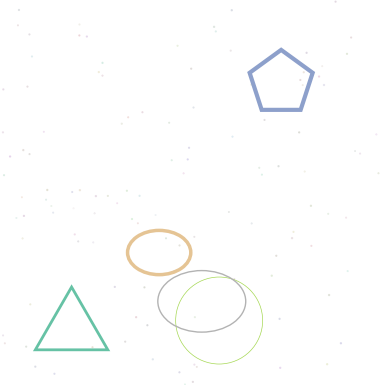[{"shape": "triangle", "thickness": 2, "radius": 0.54, "center": [0.186, 0.146]}, {"shape": "pentagon", "thickness": 3, "radius": 0.43, "center": [0.73, 0.784]}, {"shape": "circle", "thickness": 0.5, "radius": 0.56, "center": [0.569, 0.167]}, {"shape": "oval", "thickness": 2.5, "radius": 0.41, "center": [0.413, 0.344]}, {"shape": "oval", "thickness": 1, "radius": 0.57, "center": [0.524, 0.217]}]